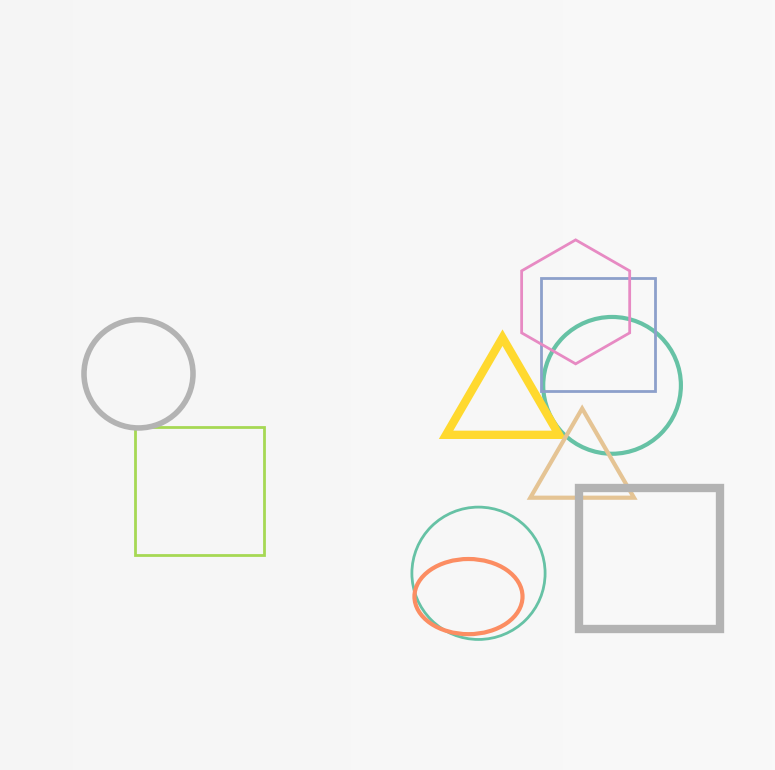[{"shape": "circle", "thickness": 1.5, "radius": 0.44, "center": [0.79, 0.5]}, {"shape": "circle", "thickness": 1, "radius": 0.43, "center": [0.617, 0.255]}, {"shape": "oval", "thickness": 1.5, "radius": 0.35, "center": [0.604, 0.225]}, {"shape": "square", "thickness": 1, "radius": 0.37, "center": [0.772, 0.565]}, {"shape": "hexagon", "thickness": 1, "radius": 0.4, "center": [0.743, 0.608]}, {"shape": "square", "thickness": 1, "radius": 0.42, "center": [0.257, 0.362]}, {"shape": "triangle", "thickness": 3, "radius": 0.42, "center": [0.648, 0.477]}, {"shape": "triangle", "thickness": 1.5, "radius": 0.39, "center": [0.751, 0.392]}, {"shape": "circle", "thickness": 2, "radius": 0.35, "center": [0.179, 0.515]}, {"shape": "square", "thickness": 3, "radius": 0.46, "center": [0.838, 0.274]}]